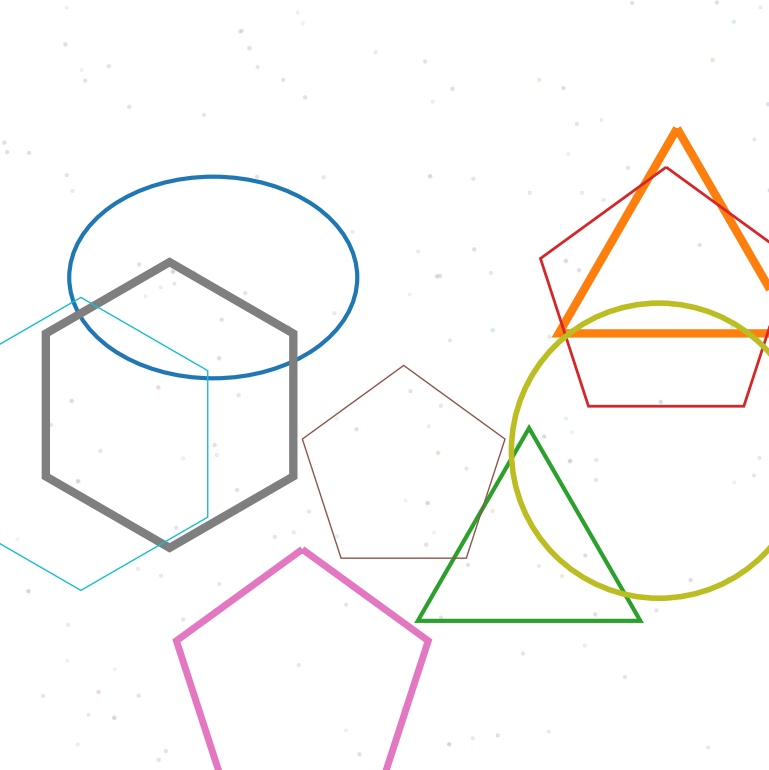[{"shape": "oval", "thickness": 1.5, "radius": 0.94, "center": [0.277, 0.64]}, {"shape": "triangle", "thickness": 3, "radius": 0.89, "center": [0.879, 0.656]}, {"shape": "triangle", "thickness": 1.5, "radius": 0.83, "center": [0.687, 0.277]}, {"shape": "pentagon", "thickness": 1, "radius": 0.86, "center": [0.865, 0.611]}, {"shape": "pentagon", "thickness": 0.5, "radius": 0.69, "center": [0.524, 0.387]}, {"shape": "pentagon", "thickness": 2.5, "radius": 0.86, "center": [0.393, 0.115]}, {"shape": "hexagon", "thickness": 3, "radius": 0.93, "center": [0.22, 0.474]}, {"shape": "circle", "thickness": 2, "radius": 0.96, "center": [0.856, 0.415]}, {"shape": "hexagon", "thickness": 0.5, "radius": 0.95, "center": [0.105, 0.424]}]